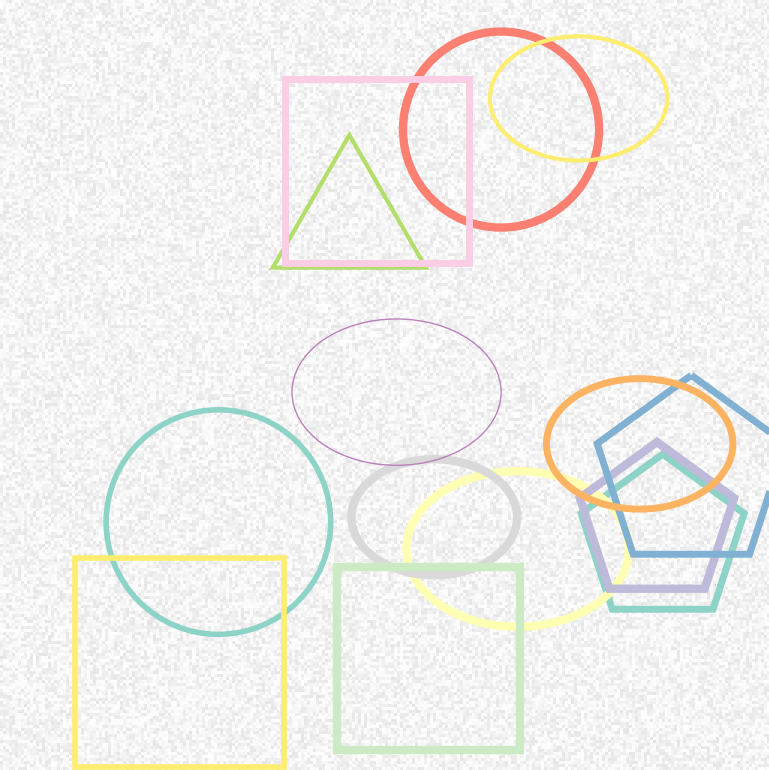[{"shape": "circle", "thickness": 2, "radius": 0.73, "center": [0.284, 0.322]}, {"shape": "pentagon", "thickness": 2.5, "radius": 0.56, "center": [0.861, 0.299]}, {"shape": "oval", "thickness": 3, "radius": 0.72, "center": [0.672, 0.287]}, {"shape": "pentagon", "thickness": 3, "radius": 0.53, "center": [0.853, 0.321]}, {"shape": "circle", "thickness": 3, "radius": 0.64, "center": [0.651, 0.832]}, {"shape": "pentagon", "thickness": 2.5, "radius": 0.64, "center": [0.898, 0.384]}, {"shape": "oval", "thickness": 2.5, "radius": 0.61, "center": [0.831, 0.424]}, {"shape": "triangle", "thickness": 1.5, "radius": 0.57, "center": [0.454, 0.71]}, {"shape": "square", "thickness": 2.5, "radius": 0.6, "center": [0.49, 0.778]}, {"shape": "oval", "thickness": 3, "radius": 0.54, "center": [0.564, 0.328]}, {"shape": "oval", "thickness": 0.5, "radius": 0.68, "center": [0.515, 0.491]}, {"shape": "square", "thickness": 3, "radius": 0.59, "center": [0.556, 0.145]}, {"shape": "oval", "thickness": 1.5, "radius": 0.58, "center": [0.751, 0.872]}, {"shape": "square", "thickness": 2, "radius": 0.68, "center": [0.233, 0.14]}]